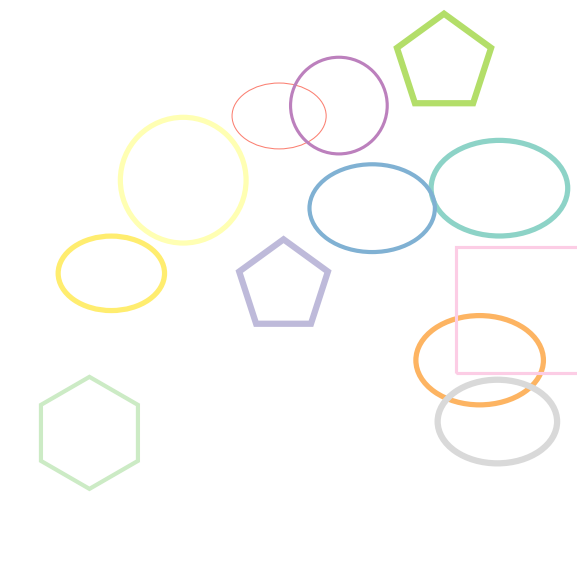[{"shape": "oval", "thickness": 2.5, "radius": 0.59, "center": [0.865, 0.673]}, {"shape": "circle", "thickness": 2.5, "radius": 0.54, "center": [0.317, 0.687]}, {"shape": "pentagon", "thickness": 3, "radius": 0.4, "center": [0.491, 0.504]}, {"shape": "oval", "thickness": 0.5, "radius": 0.41, "center": [0.483, 0.798]}, {"shape": "oval", "thickness": 2, "radius": 0.54, "center": [0.644, 0.639]}, {"shape": "oval", "thickness": 2.5, "radius": 0.55, "center": [0.831, 0.375]}, {"shape": "pentagon", "thickness": 3, "radius": 0.43, "center": [0.769, 0.89]}, {"shape": "square", "thickness": 1.5, "radius": 0.54, "center": [0.898, 0.462]}, {"shape": "oval", "thickness": 3, "radius": 0.52, "center": [0.861, 0.269]}, {"shape": "circle", "thickness": 1.5, "radius": 0.42, "center": [0.587, 0.816]}, {"shape": "hexagon", "thickness": 2, "radius": 0.48, "center": [0.155, 0.25]}, {"shape": "oval", "thickness": 2.5, "radius": 0.46, "center": [0.193, 0.526]}]